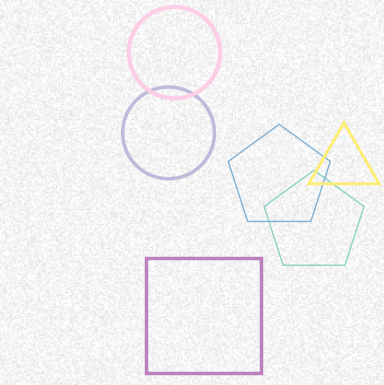[{"shape": "pentagon", "thickness": 1, "radius": 0.68, "center": [0.816, 0.421]}, {"shape": "circle", "thickness": 2.5, "radius": 0.6, "center": [0.438, 0.655]}, {"shape": "pentagon", "thickness": 1, "radius": 0.7, "center": [0.725, 0.538]}, {"shape": "circle", "thickness": 3, "radius": 0.59, "center": [0.453, 0.863]}, {"shape": "square", "thickness": 2.5, "radius": 0.75, "center": [0.53, 0.182]}, {"shape": "triangle", "thickness": 2, "radius": 0.53, "center": [0.893, 0.575]}]